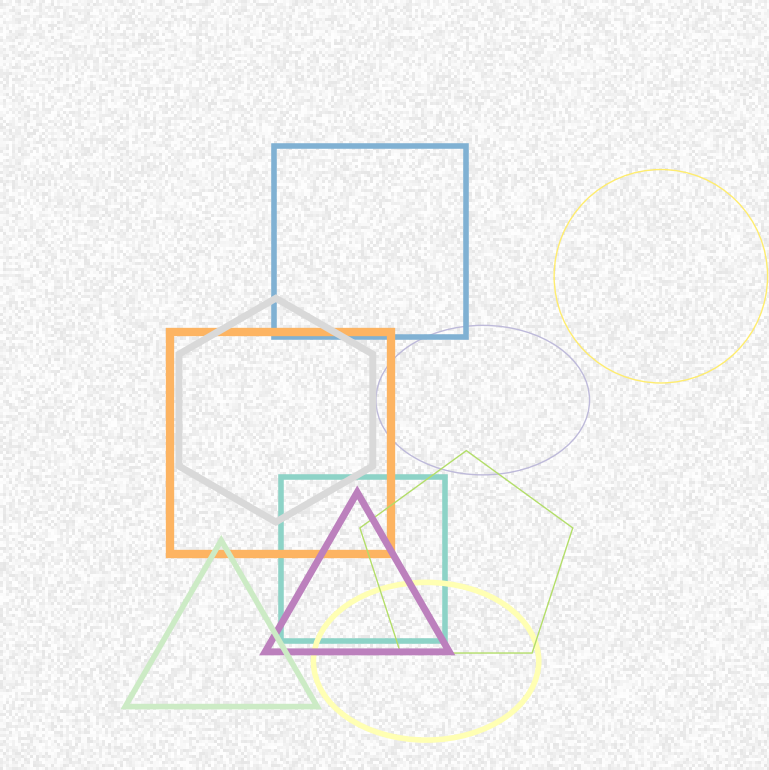[{"shape": "square", "thickness": 2, "radius": 0.53, "center": [0.472, 0.274]}, {"shape": "oval", "thickness": 2, "radius": 0.73, "center": [0.553, 0.141]}, {"shape": "oval", "thickness": 0.5, "radius": 0.69, "center": [0.627, 0.48]}, {"shape": "square", "thickness": 2, "radius": 0.62, "center": [0.48, 0.686]}, {"shape": "square", "thickness": 3, "radius": 0.72, "center": [0.364, 0.425]}, {"shape": "pentagon", "thickness": 0.5, "radius": 0.73, "center": [0.606, 0.269]}, {"shape": "hexagon", "thickness": 2.5, "radius": 0.73, "center": [0.358, 0.467]}, {"shape": "triangle", "thickness": 2.5, "radius": 0.69, "center": [0.464, 0.222]}, {"shape": "triangle", "thickness": 2, "radius": 0.72, "center": [0.287, 0.154]}, {"shape": "circle", "thickness": 0.5, "radius": 0.69, "center": [0.858, 0.641]}]